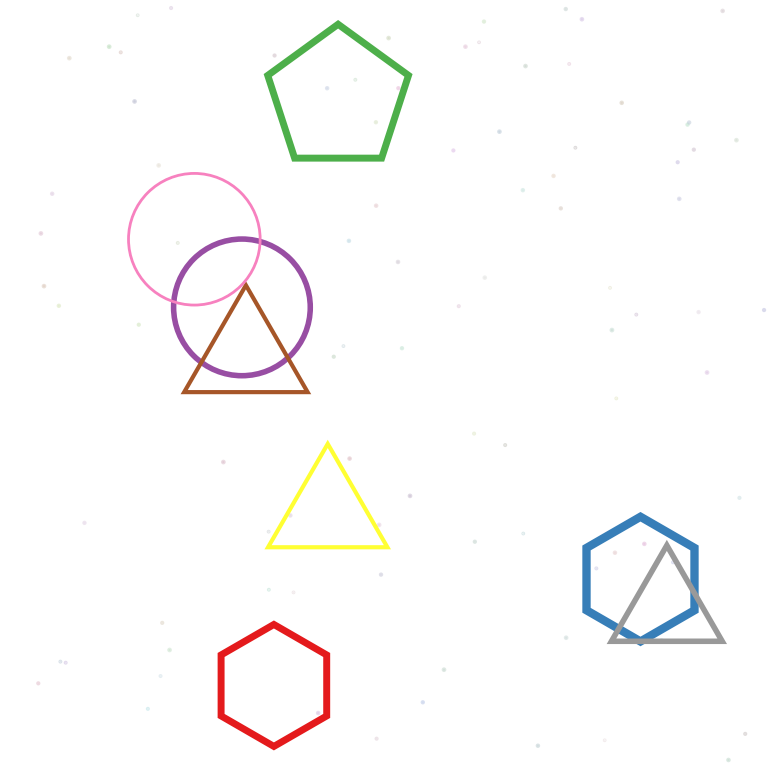[{"shape": "hexagon", "thickness": 2.5, "radius": 0.4, "center": [0.356, 0.11]}, {"shape": "hexagon", "thickness": 3, "radius": 0.4, "center": [0.832, 0.248]}, {"shape": "pentagon", "thickness": 2.5, "radius": 0.48, "center": [0.439, 0.872]}, {"shape": "circle", "thickness": 2, "radius": 0.44, "center": [0.314, 0.601]}, {"shape": "triangle", "thickness": 1.5, "radius": 0.45, "center": [0.426, 0.334]}, {"shape": "triangle", "thickness": 1.5, "radius": 0.46, "center": [0.319, 0.537]}, {"shape": "circle", "thickness": 1, "radius": 0.43, "center": [0.252, 0.689]}, {"shape": "triangle", "thickness": 2, "radius": 0.42, "center": [0.866, 0.209]}]